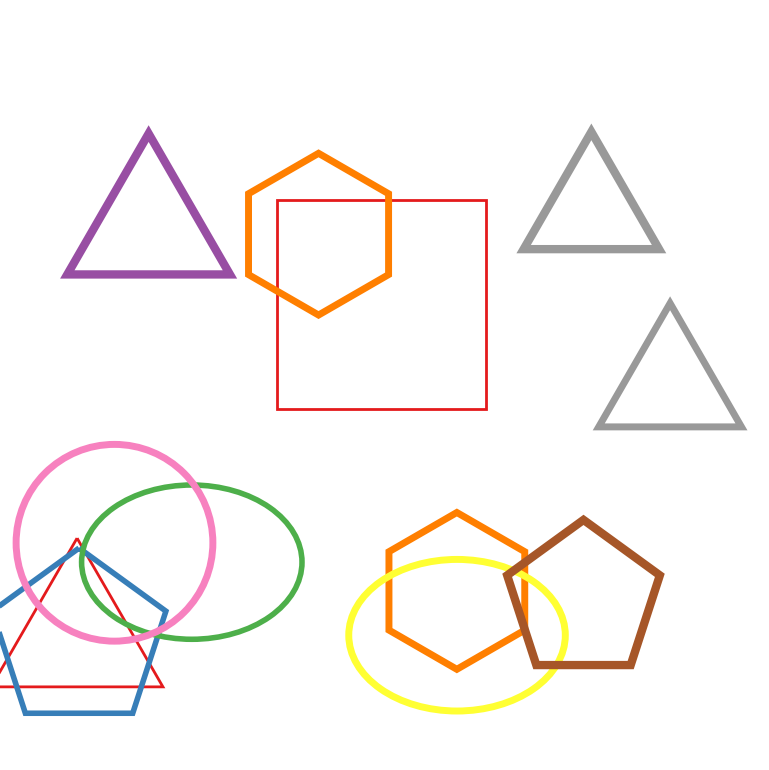[{"shape": "square", "thickness": 1, "radius": 0.68, "center": [0.496, 0.605]}, {"shape": "triangle", "thickness": 1, "radius": 0.64, "center": [0.1, 0.172]}, {"shape": "pentagon", "thickness": 2, "radius": 0.59, "center": [0.103, 0.17]}, {"shape": "oval", "thickness": 2, "radius": 0.72, "center": [0.249, 0.27]}, {"shape": "triangle", "thickness": 3, "radius": 0.61, "center": [0.193, 0.705]}, {"shape": "hexagon", "thickness": 2.5, "radius": 0.53, "center": [0.414, 0.696]}, {"shape": "hexagon", "thickness": 2.5, "radius": 0.51, "center": [0.593, 0.233]}, {"shape": "oval", "thickness": 2.5, "radius": 0.7, "center": [0.594, 0.175]}, {"shape": "pentagon", "thickness": 3, "radius": 0.52, "center": [0.758, 0.221]}, {"shape": "circle", "thickness": 2.5, "radius": 0.64, "center": [0.149, 0.295]}, {"shape": "triangle", "thickness": 3, "radius": 0.51, "center": [0.768, 0.727]}, {"shape": "triangle", "thickness": 2.5, "radius": 0.54, "center": [0.87, 0.499]}]